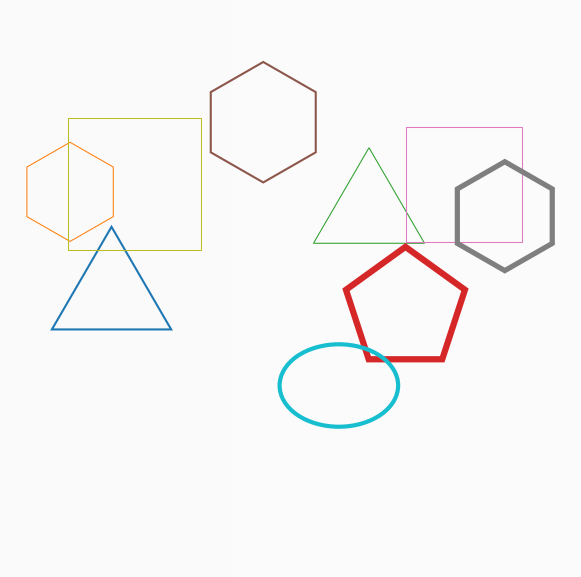[{"shape": "triangle", "thickness": 1, "radius": 0.59, "center": [0.192, 0.488]}, {"shape": "hexagon", "thickness": 0.5, "radius": 0.43, "center": [0.121, 0.667]}, {"shape": "triangle", "thickness": 0.5, "radius": 0.55, "center": [0.635, 0.633]}, {"shape": "pentagon", "thickness": 3, "radius": 0.54, "center": [0.698, 0.464]}, {"shape": "hexagon", "thickness": 1, "radius": 0.52, "center": [0.453, 0.788]}, {"shape": "square", "thickness": 0.5, "radius": 0.5, "center": [0.798, 0.68]}, {"shape": "hexagon", "thickness": 2.5, "radius": 0.47, "center": [0.868, 0.625]}, {"shape": "square", "thickness": 0.5, "radius": 0.57, "center": [0.232, 0.68]}, {"shape": "oval", "thickness": 2, "radius": 0.51, "center": [0.583, 0.332]}]